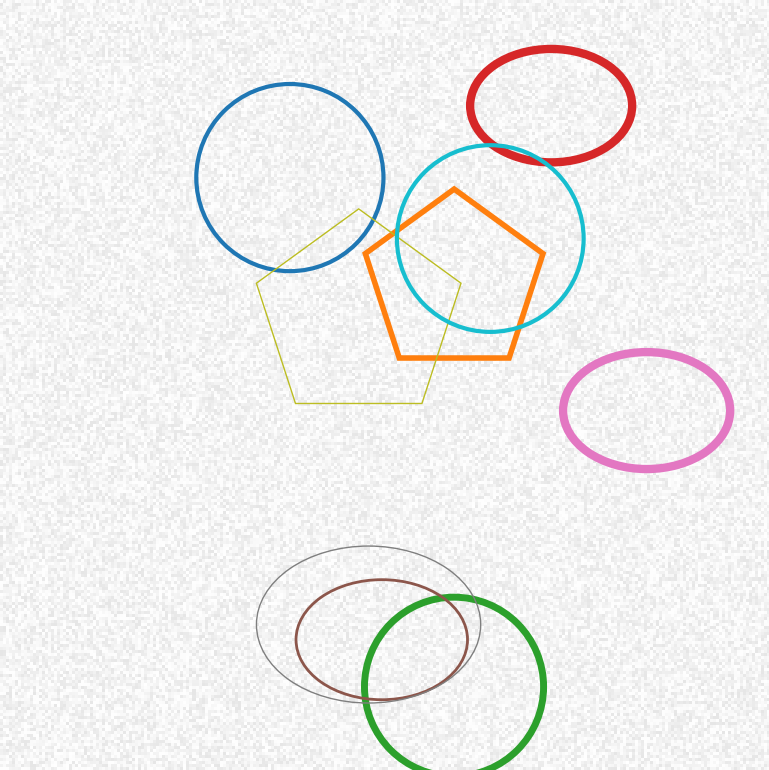[{"shape": "circle", "thickness": 1.5, "radius": 0.61, "center": [0.376, 0.769]}, {"shape": "pentagon", "thickness": 2, "radius": 0.61, "center": [0.59, 0.633]}, {"shape": "circle", "thickness": 2.5, "radius": 0.58, "center": [0.59, 0.108]}, {"shape": "oval", "thickness": 3, "radius": 0.53, "center": [0.716, 0.863]}, {"shape": "oval", "thickness": 1, "radius": 0.56, "center": [0.496, 0.169]}, {"shape": "oval", "thickness": 3, "radius": 0.54, "center": [0.84, 0.467]}, {"shape": "oval", "thickness": 0.5, "radius": 0.73, "center": [0.479, 0.189]}, {"shape": "pentagon", "thickness": 0.5, "radius": 0.7, "center": [0.466, 0.589]}, {"shape": "circle", "thickness": 1.5, "radius": 0.61, "center": [0.637, 0.69]}]